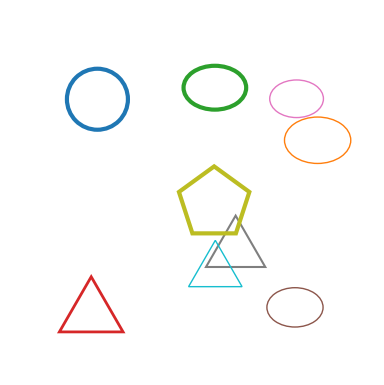[{"shape": "circle", "thickness": 3, "radius": 0.4, "center": [0.253, 0.742]}, {"shape": "oval", "thickness": 1, "radius": 0.43, "center": [0.825, 0.636]}, {"shape": "oval", "thickness": 3, "radius": 0.41, "center": [0.558, 0.772]}, {"shape": "triangle", "thickness": 2, "radius": 0.48, "center": [0.237, 0.186]}, {"shape": "oval", "thickness": 1, "radius": 0.36, "center": [0.766, 0.202]}, {"shape": "oval", "thickness": 1, "radius": 0.35, "center": [0.77, 0.743]}, {"shape": "triangle", "thickness": 1.5, "radius": 0.44, "center": [0.612, 0.351]}, {"shape": "pentagon", "thickness": 3, "radius": 0.48, "center": [0.556, 0.472]}, {"shape": "triangle", "thickness": 1, "radius": 0.4, "center": [0.559, 0.296]}]